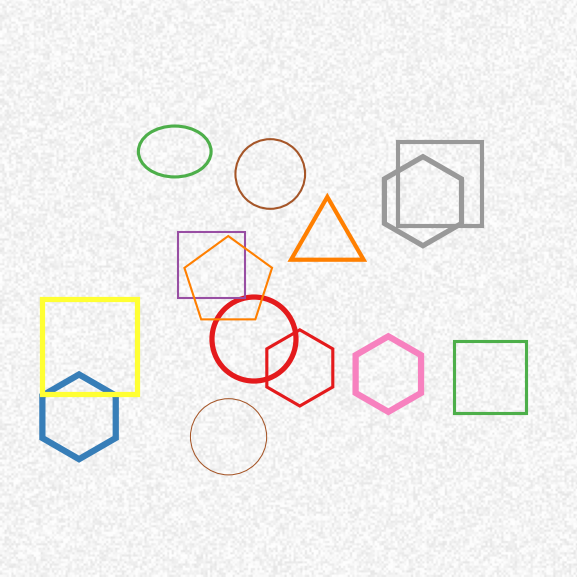[{"shape": "circle", "thickness": 2.5, "radius": 0.36, "center": [0.44, 0.412]}, {"shape": "hexagon", "thickness": 1.5, "radius": 0.33, "center": [0.519, 0.362]}, {"shape": "hexagon", "thickness": 3, "radius": 0.37, "center": [0.137, 0.277]}, {"shape": "oval", "thickness": 1.5, "radius": 0.31, "center": [0.303, 0.737]}, {"shape": "square", "thickness": 1.5, "radius": 0.31, "center": [0.848, 0.346]}, {"shape": "square", "thickness": 1, "radius": 0.29, "center": [0.366, 0.54]}, {"shape": "pentagon", "thickness": 1, "radius": 0.4, "center": [0.395, 0.511]}, {"shape": "triangle", "thickness": 2, "radius": 0.36, "center": [0.567, 0.586]}, {"shape": "square", "thickness": 2.5, "radius": 0.41, "center": [0.154, 0.399]}, {"shape": "circle", "thickness": 1, "radius": 0.3, "center": [0.468, 0.698]}, {"shape": "circle", "thickness": 0.5, "radius": 0.33, "center": [0.396, 0.243]}, {"shape": "hexagon", "thickness": 3, "radius": 0.33, "center": [0.672, 0.351]}, {"shape": "hexagon", "thickness": 2.5, "radius": 0.39, "center": [0.732, 0.651]}, {"shape": "square", "thickness": 2, "radius": 0.36, "center": [0.762, 0.681]}]